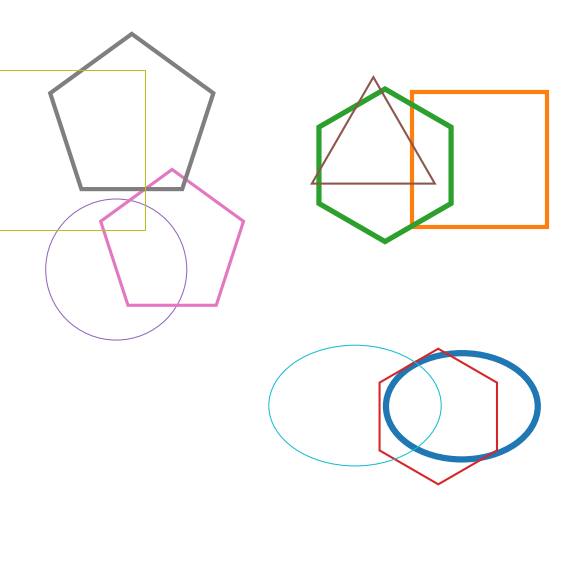[{"shape": "oval", "thickness": 3, "radius": 0.66, "center": [0.8, 0.296]}, {"shape": "square", "thickness": 2, "radius": 0.59, "center": [0.831, 0.723]}, {"shape": "hexagon", "thickness": 2.5, "radius": 0.66, "center": [0.667, 0.713]}, {"shape": "hexagon", "thickness": 1, "radius": 0.59, "center": [0.759, 0.278]}, {"shape": "circle", "thickness": 0.5, "radius": 0.61, "center": [0.201, 0.532]}, {"shape": "triangle", "thickness": 1, "radius": 0.61, "center": [0.646, 0.743]}, {"shape": "pentagon", "thickness": 1.5, "radius": 0.65, "center": [0.298, 0.576]}, {"shape": "pentagon", "thickness": 2, "radius": 0.74, "center": [0.228, 0.792]}, {"shape": "square", "thickness": 0.5, "radius": 0.69, "center": [0.112, 0.739]}, {"shape": "oval", "thickness": 0.5, "radius": 0.75, "center": [0.615, 0.297]}]